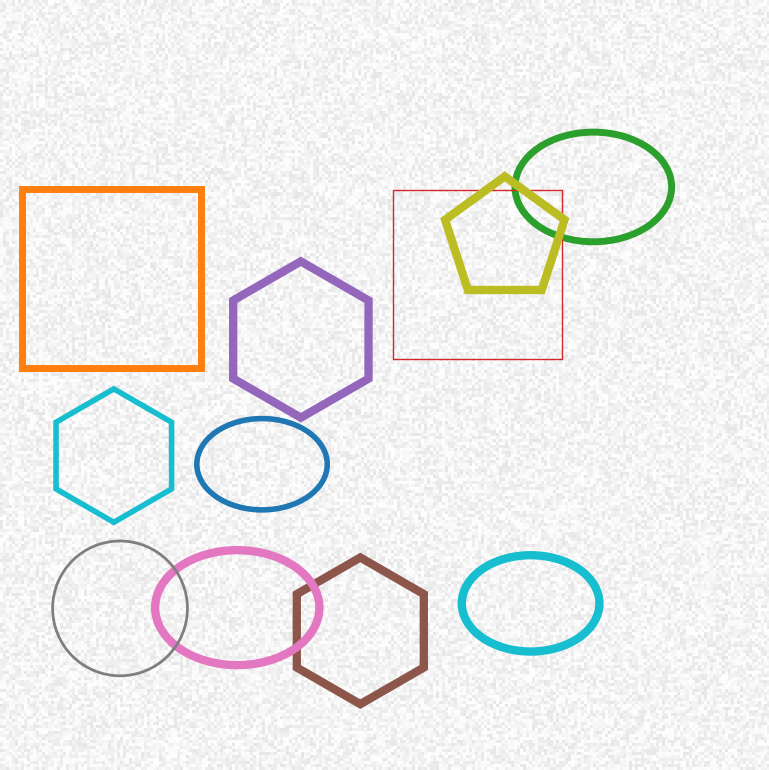[{"shape": "oval", "thickness": 2, "radius": 0.42, "center": [0.34, 0.397]}, {"shape": "square", "thickness": 2.5, "radius": 0.58, "center": [0.145, 0.638]}, {"shape": "oval", "thickness": 2.5, "radius": 0.51, "center": [0.771, 0.757]}, {"shape": "square", "thickness": 0.5, "radius": 0.55, "center": [0.62, 0.644]}, {"shape": "hexagon", "thickness": 3, "radius": 0.51, "center": [0.391, 0.559]}, {"shape": "hexagon", "thickness": 3, "radius": 0.48, "center": [0.468, 0.181]}, {"shape": "oval", "thickness": 3, "radius": 0.53, "center": [0.308, 0.211]}, {"shape": "circle", "thickness": 1, "radius": 0.44, "center": [0.156, 0.21]}, {"shape": "pentagon", "thickness": 3, "radius": 0.41, "center": [0.656, 0.689]}, {"shape": "oval", "thickness": 3, "radius": 0.45, "center": [0.689, 0.216]}, {"shape": "hexagon", "thickness": 2, "radius": 0.43, "center": [0.148, 0.408]}]